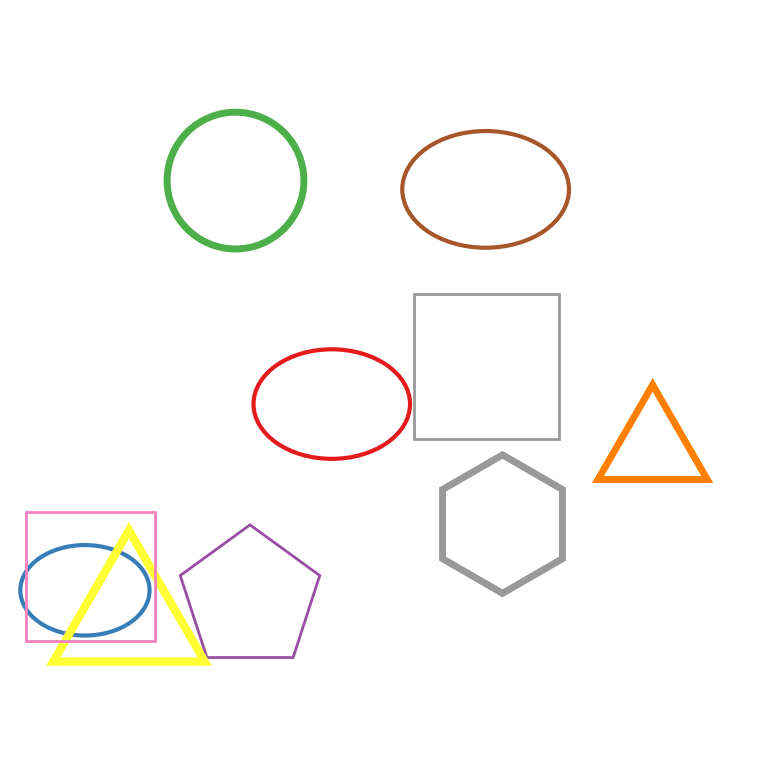[{"shape": "oval", "thickness": 1.5, "radius": 0.51, "center": [0.431, 0.475]}, {"shape": "oval", "thickness": 1.5, "radius": 0.42, "center": [0.11, 0.233]}, {"shape": "circle", "thickness": 2.5, "radius": 0.44, "center": [0.306, 0.765]}, {"shape": "pentagon", "thickness": 1, "radius": 0.48, "center": [0.325, 0.223]}, {"shape": "triangle", "thickness": 2.5, "radius": 0.41, "center": [0.848, 0.418]}, {"shape": "triangle", "thickness": 3, "radius": 0.57, "center": [0.168, 0.198]}, {"shape": "oval", "thickness": 1.5, "radius": 0.54, "center": [0.631, 0.754]}, {"shape": "square", "thickness": 1, "radius": 0.42, "center": [0.118, 0.252]}, {"shape": "hexagon", "thickness": 2.5, "radius": 0.45, "center": [0.653, 0.319]}, {"shape": "square", "thickness": 1, "radius": 0.47, "center": [0.632, 0.524]}]